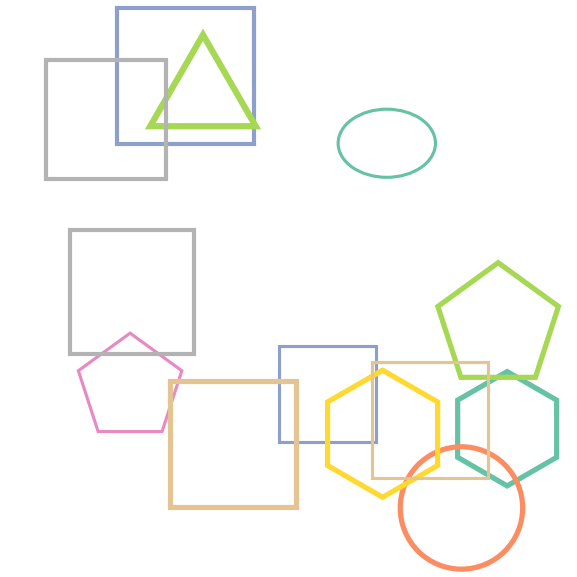[{"shape": "oval", "thickness": 1.5, "radius": 0.42, "center": [0.67, 0.751]}, {"shape": "hexagon", "thickness": 2.5, "radius": 0.49, "center": [0.878, 0.257]}, {"shape": "circle", "thickness": 2.5, "radius": 0.53, "center": [0.799, 0.12]}, {"shape": "square", "thickness": 2, "radius": 0.59, "center": [0.321, 0.867]}, {"shape": "square", "thickness": 1.5, "radius": 0.42, "center": [0.567, 0.317]}, {"shape": "pentagon", "thickness": 1.5, "radius": 0.47, "center": [0.225, 0.328]}, {"shape": "pentagon", "thickness": 2.5, "radius": 0.55, "center": [0.863, 0.435]}, {"shape": "triangle", "thickness": 3, "radius": 0.53, "center": [0.351, 0.833]}, {"shape": "hexagon", "thickness": 2.5, "radius": 0.55, "center": [0.663, 0.248]}, {"shape": "square", "thickness": 1.5, "radius": 0.5, "center": [0.745, 0.272]}, {"shape": "square", "thickness": 2.5, "radius": 0.54, "center": [0.404, 0.231]}, {"shape": "square", "thickness": 2, "radius": 0.53, "center": [0.229, 0.493]}, {"shape": "square", "thickness": 2, "radius": 0.52, "center": [0.184, 0.792]}]